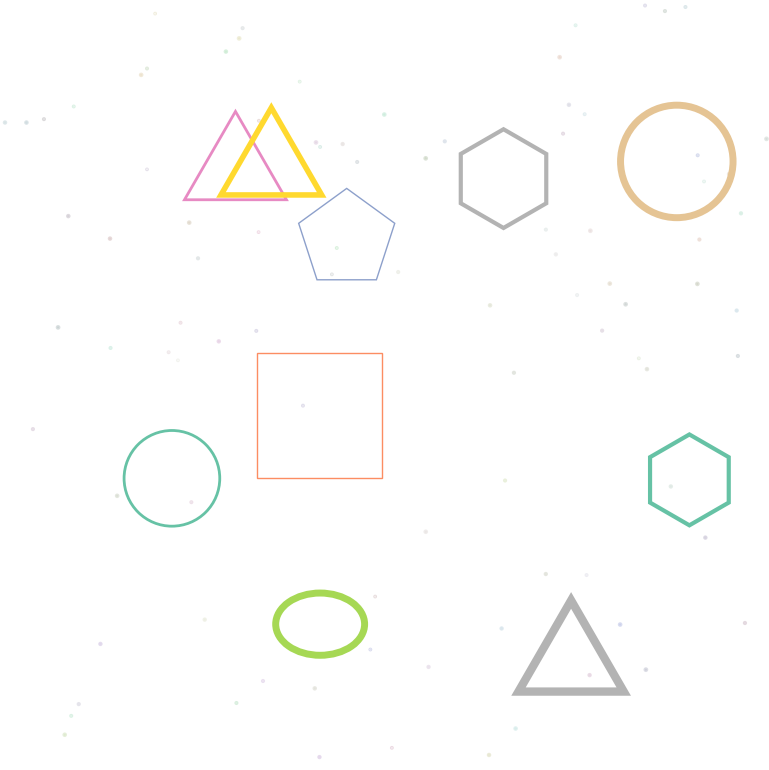[{"shape": "hexagon", "thickness": 1.5, "radius": 0.3, "center": [0.895, 0.377]}, {"shape": "circle", "thickness": 1, "radius": 0.31, "center": [0.223, 0.379]}, {"shape": "square", "thickness": 0.5, "radius": 0.41, "center": [0.415, 0.461]}, {"shape": "pentagon", "thickness": 0.5, "radius": 0.33, "center": [0.45, 0.69]}, {"shape": "triangle", "thickness": 1, "radius": 0.38, "center": [0.306, 0.779]}, {"shape": "oval", "thickness": 2.5, "radius": 0.29, "center": [0.416, 0.189]}, {"shape": "triangle", "thickness": 2, "radius": 0.38, "center": [0.352, 0.785]}, {"shape": "circle", "thickness": 2.5, "radius": 0.37, "center": [0.879, 0.79]}, {"shape": "hexagon", "thickness": 1.5, "radius": 0.32, "center": [0.654, 0.768]}, {"shape": "triangle", "thickness": 3, "radius": 0.39, "center": [0.742, 0.141]}]